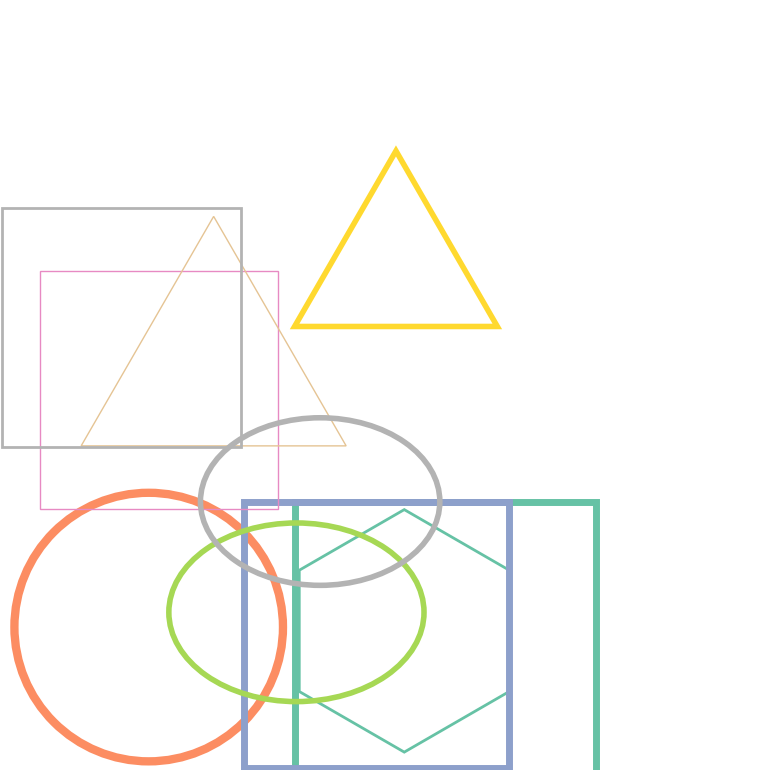[{"shape": "square", "thickness": 2.5, "radius": 0.98, "center": [0.578, 0.153]}, {"shape": "hexagon", "thickness": 1, "radius": 0.79, "center": [0.525, 0.181]}, {"shape": "circle", "thickness": 3, "radius": 0.87, "center": [0.193, 0.186]}, {"shape": "square", "thickness": 2.5, "radius": 0.86, "center": [0.489, 0.175]}, {"shape": "square", "thickness": 0.5, "radius": 0.77, "center": [0.206, 0.494]}, {"shape": "oval", "thickness": 2, "radius": 0.83, "center": [0.385, 0.205]}, {"shape": "triangle", "thickness": 2, "radius": 0.76, "center": [0.514, 0.652]}, {"shape": "triangle", "thickness": 0.5, "radius": 0.99, "center": [0.277, 0.52]}, {"shape": "square", "thickness": 1, "radius": 0.78, "center": [0.157, 0.575]}, {"shape": "oval", "thickness": 2, "radius": 0.78, "center": [0.416, 0.349]}]